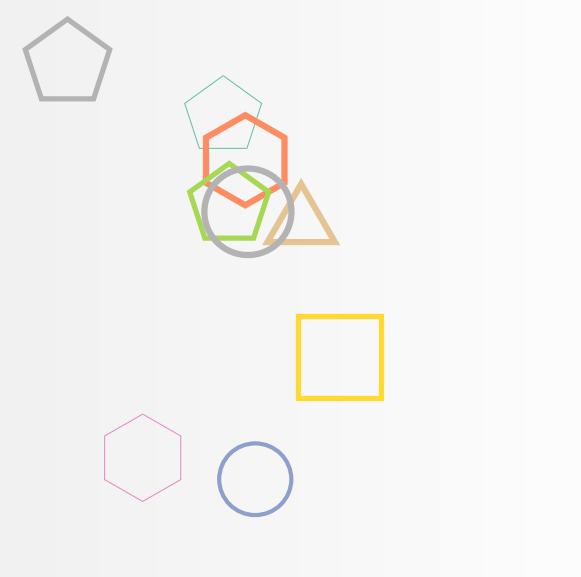[{"shape": "pentagon", "thickness": 0.5, "radius": 0.35, "center": [0.384, 0.799]}, {"shape": "hexagon", "thickness": 3, "radius": 0.39, "center": [0.422, 0.722]}, {"shape": "circle", "thickness": 2, "radius": 0.31, "center": [0.439, 0.169]}, {"shape": "hexagon", "thickness": 0.5, "radius": 0.38, "center": [0.245, 0.206]}, {"shape": "pentagon", "thickness": 2.5, "radius": 0.36, "center": [0.394, 0.645]}, {"shape": "square", "thickness": 2.5, "radius": 0.36, "center": [0.584, 0.381]}, {"shape": "triangle", "thickness": 3, "radius": 0.34, "center": [0.518, 0.613]}, {"shape": "pentagon", "thickness": 2.5, "radius": 0.38, "center": [0.116, 0.89]}, {"shape": "circle", "thickness": 3, "radius": 0.37, "center": [0.427, 0.632]}]